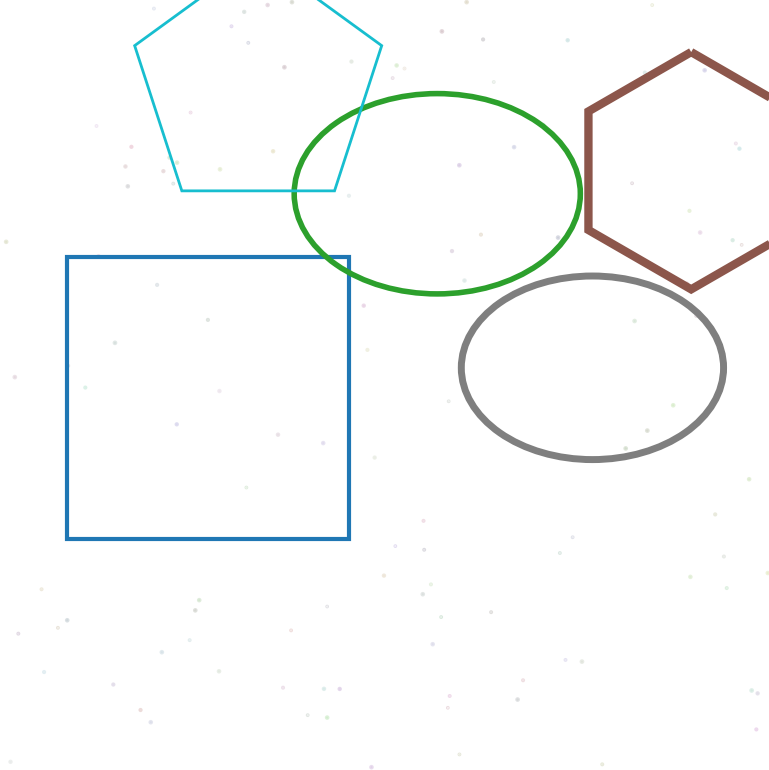[{"shape": "square", "thickness": 1.5, "radius": 0.91, "center": [0.27, 0.483]}, {"shape": "oval", "thickness": 2, "radius": 0.93, "center": [0.568, 0.748]}, {"shape": "hexagon", "thickness": 3, "radius": 0.77, "center": [0.898, 0.778]}, {"shape": "oval", "thickness": 2.5, "radius": 0.85, "center": [0.769, 0.522]}, {"shape": "pentagon", "thickness": 1, "radius": 0.84, "center": [0.335, 0.889]}]